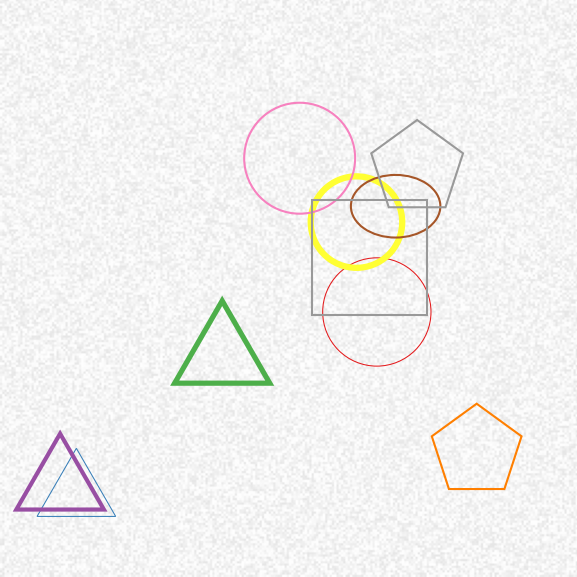[{"shape": "circle", "thickness": 0.5, "radius": 0.47, "center": [0.653, 0.459]}, {"shape": "triangle", "thickness": 0.5, "radius": 0.39, "center": [0.132, 0.144]}, {"shape": "triangle", "thickness": 2.5, "radius": 0.48, "center": [0.385, 0.383]}, {"shape": "triangle", "thickness": 2, "radius": 0.44, "center": [0.104, 0.161]}, {"shape": "pentagon", "thickness": 1, "radius": 0.41, "center": [0.825, 0.218]}, {"shape": "circle", "thickness": 3, "radius": 0.4, "center": [0.617, 0.615]}, {"shape": "oval", "thickness": 1, "radius": 0.39, "center": [0.685, 0.642]}, {"shape": "circle", "thickness": 1, "radius": 0.48, "center": [0.519, 0.725]}, {"shape": "pentagon", "thickness": 1, "radius": 0.42, "center": [0.722, 0.708]}, {"shape": "square", "thickness": 1, "radius": 0.5, "center": [0.64, 0.553]}]